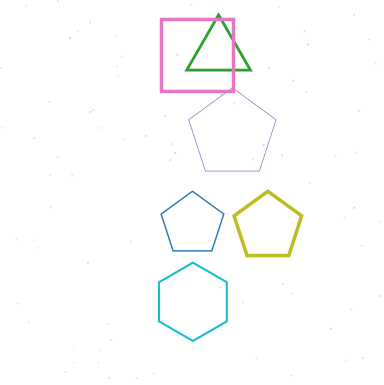[{"shape": "pentagon", "thickness": 1, "radius": 0.43, "center": [0.5, 0.418]}, {"shape": "triangle", "thickness": 2, "radius": 0.48, "center": [0.568, 0.866]}, {"shape": "pentagon", "thickness": 0.5, "radius": 0.6, "center": [0.604, 0.652]}, {"shape": "square", "thickness": 2.5, "radius": 0.47, "center": [0.512, 0.857]}, {"shape": "pentagon", "thickness": 2.5, "radius": 0.46, "center": [0.696, 0.411]}, {"shape": "hexagon", "thickness": 1.5, "radius": 0.51, "center": [0.501, 0.216]}]